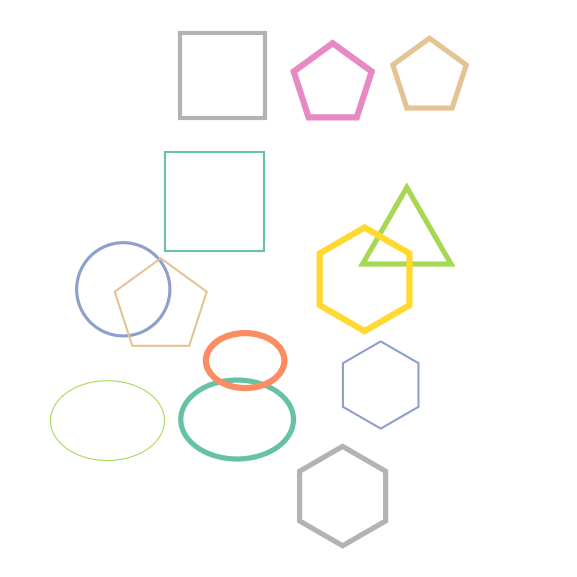[{"shape": "square", "thickness": 1, "radius": 0.43, "center": [0.371, 0.649]}, {"shape": "oval", "thickness": 2.5, "radius": 0.49, "center": [0.411, 0.273]}, {"shape": "oval", "thickness": 3, "radius": 0.34, "center": [0.425, 0.375]}, {"shape": "circle", "thickness": 1.5, "radius": 0.4, "center": [0.213, 0.498]}, {"shape": "hexagon", "thickness": 1, "radius": 0.38, "center": [0.659, 0.332]}, {"shape": "pentagon", "thickness": 3, "radius": 0.35, "center": [0.576, 0.853]}, {"shape": "oval", "thickness": 0.5, "radius": 0.49, "center": [0.186, 0.271]}, {"shape": "triangle", "thickness": 2.5, "radius": 0.44, "center": [0.704, 0.586]}, {"shape": "hexagon", "thickness": 3, "radius": 0.45, "center": [0.631, 0.515]}, {"shape": "pentagon", "thickness": 2.5, "radius": 0.33, "center": [0.744, 0.866]}, {"shape": "pentagon", "thickness": 1, "radius": 0.42, "center": [0.278, 0.468]}, {"shape": "square", "thickness": 2, "radius": 0.37, "center": [0.385, 0.868]}, {"shape": "hexagon", "thickness": 2.5, "radius": 0.43, "center": [0.593, 0.14]}]